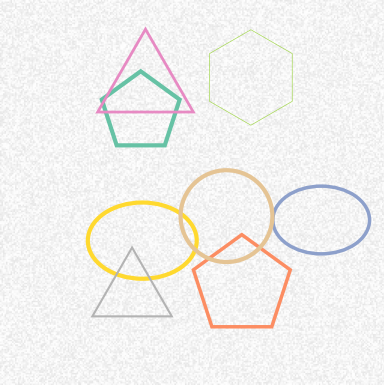[{"shape": "pentagon", "thickness": 3, "radius": 0.53, "center": [0.365, 0.709]}, {"shape": "pentagon", "thickness": 2.5, "radius": 0.66, "center": [0.628, 0.258]}, {"shape": "oval", "thickness": 2.5, "radius": 0.63, "center": [0.834, 0.429]}, {"shape": "triangle", "thickness": 2, "radius": 0.72, "center": [0.378, 0.781]}, {"shape": "hexagon", "thickness": 0.5, "radius": 0.62, "center": [0.652, 0.799]}, {"shape": "oval", "thickness": 3, "radius": 0.71, "center": [0.37, 0.375]}, {"shape": "circle", "thickness": 3, "radius": 0.6, "center": [0.588, 0.439]}, {"shape": "triangle", "thickness": 1.5, "radius": 0.6, "center": [0.343, 0.238]}]